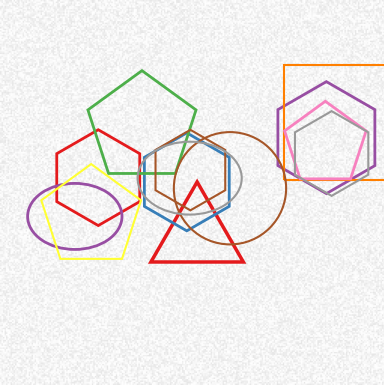[{"shape": "hexagon", "thickness": 2, "radius": 0.62, "center": [0.255, 0.539]}, {"shape": "triangle", "thickness": 2.5, "radius": 0.69, "center": [0.512, 0.389]}, {"shape": "hexagon", "thickness": 2, "radius": 0.64, "center": [0.485, 0.528]}, {"shape": "pentagon", "thickness": 2, "radius": 0.74, "center": [0.369, 0.669]}, {"shape": "hexagon", "thickness": 2, "radius": 0.73, "center": [0.848, 0.643]}, {"shape": "oval", "thickness": 2, "radius": 0.61, "center": [0.194, 0.438]}, {"shape": "square", "thickness": 1.5, "radius": 0.75, "center": [0.888, 0.681]}, {"shape": "pentagon", "thickness": 1.5, "radius": 0.68, "center": [0.237, 0.438]}, {"shape": "circle", "thickness": 1.5, "radius": 0.73, "center": [0.597, 0.511]}, {"shape": "hexagon", "thickness": 1.5, "radius": 0.52, "center": [0.495, 0.558]}, {"shape": "pentagon", "thickness": 2, "radius": 0.56, "center": [0.845, 0.626]}, {"shape": "oval", "thickness": 1.5, "radius": 0.68, "center": [0.493, 0.537]}, {"shape": "hexagon", "thickness": 1.5, "radius": 0.55, "center": [0.861, 0.601]}]